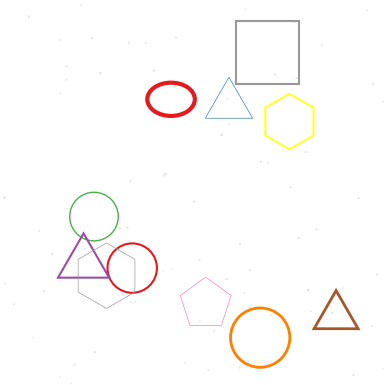[{"shape": "circle", "thickness": 1.5, "radius": 0.32, "center": [0.343, 0.304]}, {"shape": "oval", "thickness": 3, "radius": 0.31, "center": [0.444, 0.742]}, {"shape": "triangle", "thickness": 0.5, "radius": 0.36, "center": [0.595, 0.728]}, {"shape": "circle", "thickness": 1, "radius": 0.32, "center": [0.244, 0.437]}, {"shape": "triangle", "thickness": 1.5, "radius": 0.38, "center": [0.217, 0.317]}, {"shape": "circle", "thickness": 2, "radius": 0.39, "center": [0.676, 0.123]}, {"shape": "hexagon", "thickness": 1.5, "radius": 0.36, "center": [0.752, 0.684]}, {"shape": "triangle", "thickness": 2, "radius": 0.33, "center": [0.873, 0.179]}, {"shape": "pentagon", "thickness": 0.5, "radius": 0.35, "center": [0.534, 0.211]}, {"shape": "hexagon", "thickness": 0.5, "radius": 0.43, "center": [0.277, 0.284]}, {"shape": "square", "thickness": 1.5, "radius": 0.41, "center": [0.694, 0.865]}]